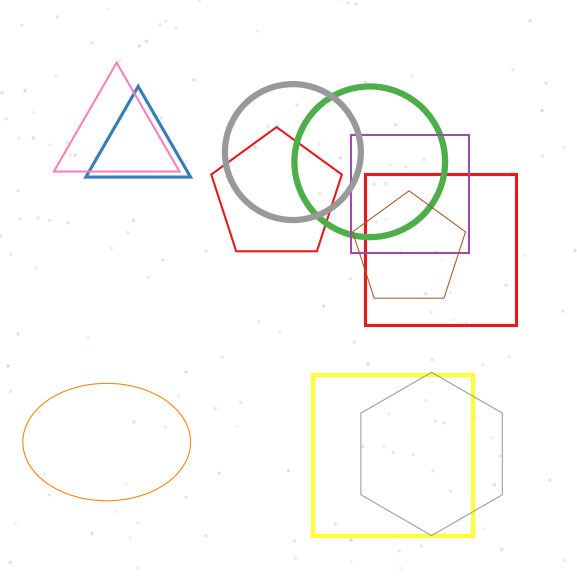[{"shape": "pentagon", "thickness": 1, "radius": 0.59, "center": [0.479, 0.66]}, {"shape": "square", "thickness": 1.5, "radius": 0.65, "center": [0.763, 0.567]}, {"shape": "triangle", "thickness": 1.5, "radius": 0.52, "center": [0.239, 0.745]}, {"shape": "circle", "thickness": 3, "radius": 0.65, "center": [0.64, 0.719]}, {"shape": "square", "thickness": 1, "radius": 0.51, "center": [0.71, 0.664]}, {"shape": "oval", "thickness": 0.5, "radius": 0.73, "center": [0.185, 0.234]}, {"shape": "square", "thickness": 2, "radius": 0.7, "center": [0.68, 0.211]}, {"shape": "pentagon", "thickness": 0.5, "radius": 0.51, "center": [0.708, 0.566]}, {"shape": "triangle", "thickness": 1, "radius": 0.63, "center": [0.202, 0.765]}, {"shape": "hexagon", "thickness": 0.5, "radius": 0.71, "center": [0.747, 0.213]}, {"shape": "circle", "thickness": 3, "radius": 0.59, "center": [0.507, 0.736]}]